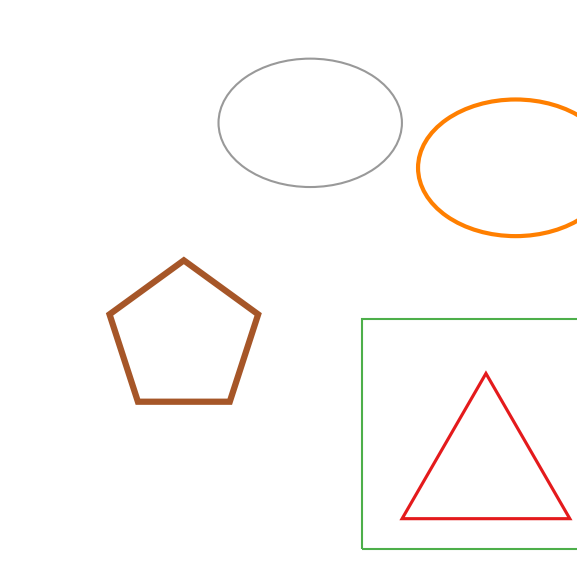[{"shape": "triangle", "thickness": 1.5, "radius": 0.84, "center": [0.841, 0.185]}, {"shape": "square", "thickness": 1, "radius": 1.0, "center": [0.825, 0.247]}, {"shape": "oval", "thickness": 2, "radius": 0.85, "center": [0.893, 0.709]}, {"shape": "pentagon", "thickness": 3, "radius": 0.68, "center": [0.318, 0.413]}, {"shape": "oval", "thickness": 1, "radius": 0.79, "center": [0.537, 0.786]}]